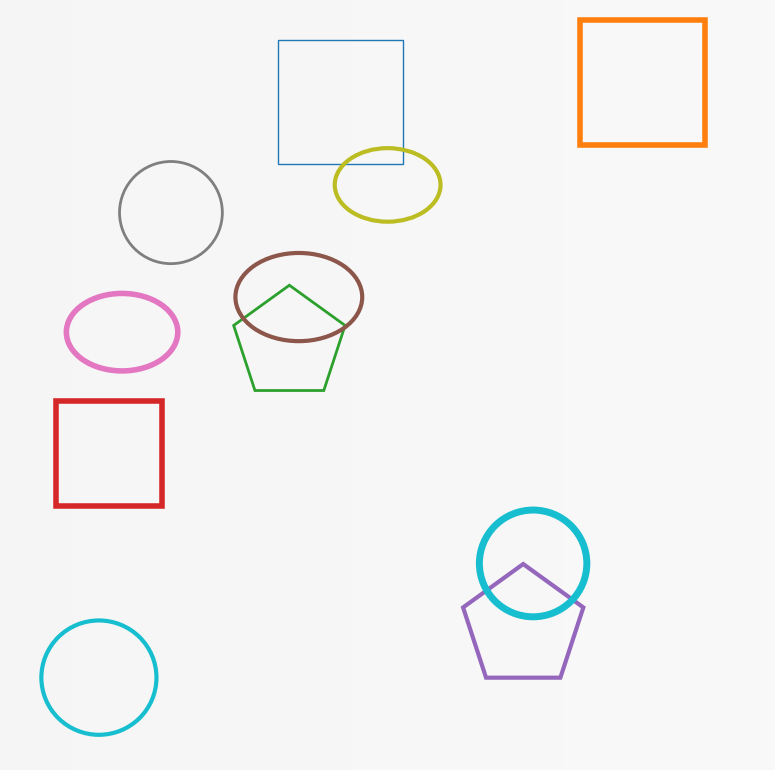[{"shape": "square", "thickness": 0.5, "radius": 0.4, "center": [0.439, 0.868]}, {"shape": "square", "thickness": 2, "radius": 0.41, "center": [0.829, 0.893]}, {"shape": "pentagon", "thickness": 1, "radius": 0.38, "center": [0.373, 0.554]}, {"shape": "square", "thickness": 2, "radius": 0.34, "center": [0.141, 0.411]}, {"shape": "pentagon", "thickness": 1.5, "radius": 0.41, "center": [0.675, 0.186]}, {"shape": "oval", "thickness": 1.5, "radius": 0.41, "center": [0.386, 0.614]}, {"shape": "oval", "thickness": 2, "radius": 0.36, "center": [0.158, 0.569]}, {"shape": "circle", "thickness": 1, "radius": 0.33, "center": [0.221, 0.724]}, {"shape": "oval", "thickness": 1.5, "radius": 0.34, "center": [0.5, 0.76]}, {"shape": "circle", "thickness": 2.5, "radius": 0.35, "center": [0.688, 0.268]}, {"shape": "circle", "thickness": 1.5, "radius": 0.37, "center": [0.128, 0.12]}]